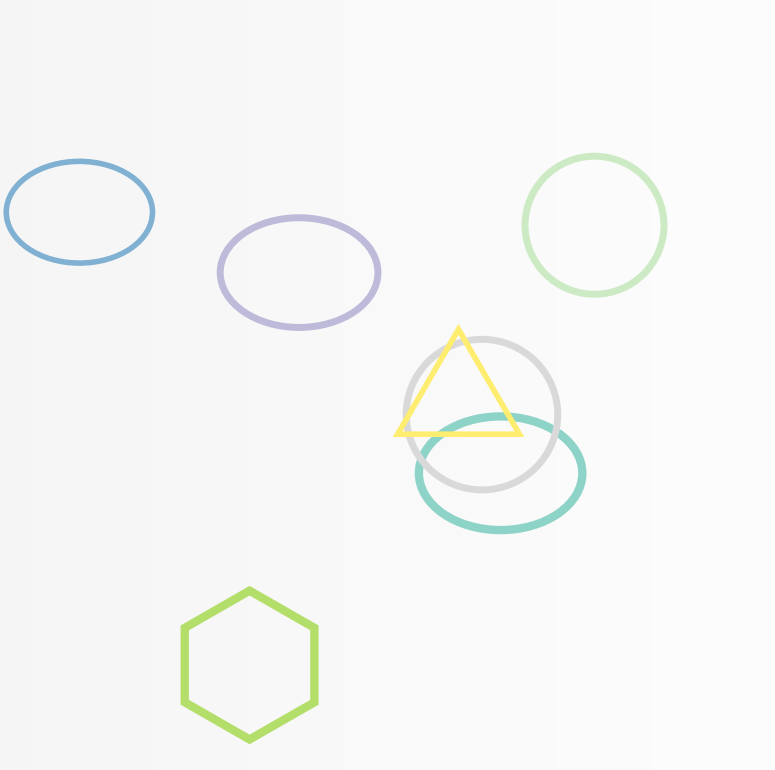[{"shape": "oval", "thickness": 3, "radius": 0.53, "center": [0.646, 0.385]}, {"shape": "oval", "thickness": 2.5, "radius": 0.51, "center": [0.386, 0.646]}, {"shape": "oval", "thickness": 2, "radius": 0.47, "center": [0.102, 0.724]}, {"shape": "hexagon", "thickness": 3, "radius": 0.48, "center": [0.322, 0.136]}, {"shape": "circle", "thickness": 2.5, "radius": 0.49, "center": [0.622, 0.462]}, {"shape": "circle", "thickness": 2.5, "radius": 0.45, "center": [0.767, 0.707]}, {"shape": "triangle", "thickness": 2, "radius": 0.45, "center": [0.592, 0.481]}]